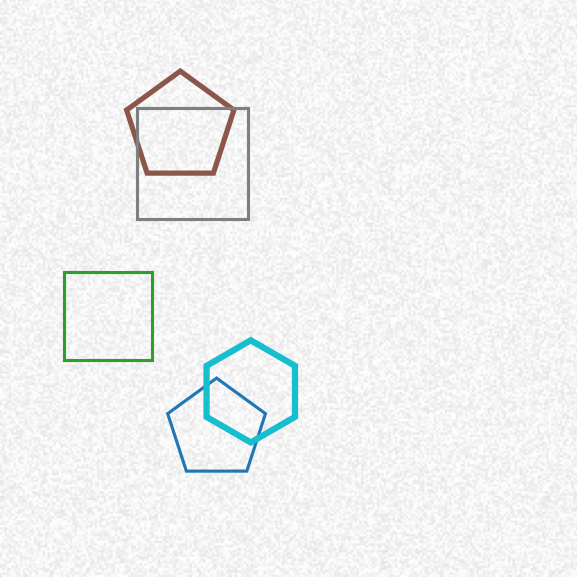[{"shape": "pentagon", "thickness": 1.5, "radius": 0.45, "center": [0.375, 0.255]}, {"shape": "square", "thickness": 1.5, "radius": 0.38, "center": [0.187, 0.452]}, {"shape": "pentagon", "thickness": 2.5, "radius": 0.49, "center": [0.312, 0.778]}, {"shape": "square", "thickness": 1.5, "radius": 0.48, "center": [0.334, 0.715]}, {"shape": "hexagon", "thickness": 3, "radius": 0.44, "center": [0.434, 0.321]}]